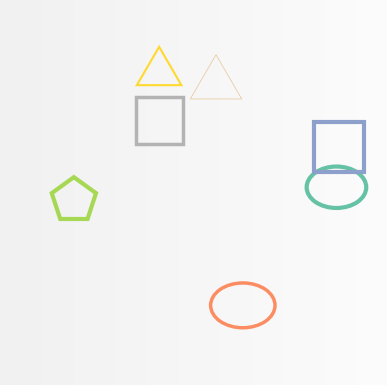[{"shape": "oval", "thickness": 3, "radius": 0.38, "center": [0.868, 0.514]}, {"shape": "oval", "thickness": 2.5, "radius": 0.42, "center": [0.627, 0.207]}, {"shape": "square", "thickness": 3, "radius": 0.32, "center": [0.874, 0.619]}, {"shape": "pentagon", "thickness": 3, "radius": 0.3, "center": [0.191, 0.48]}, {"shape": "triangle", "thickness": 1.5, "radius": 0.33, "center": [0.411, 0.812]}, {"shape": "triangle", "thickness": 0.5, "radius": 0.38, "center": [0.557, 0.781]}, {"shape": "square", "thickness": 2.5, "radius": 0.31, "center": [0.411, 0.687]}]